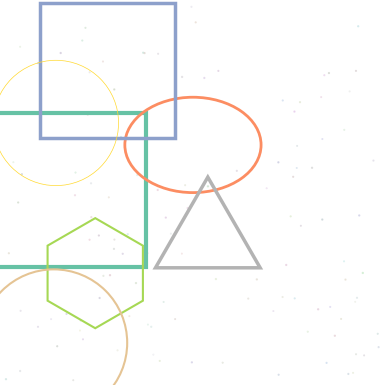[{"shape": "square", "thickness": 3, "radius": 1.0, "center": [0.18, 0.506]}, {"shape": "oval", "thickness": 2, "radius": 0.88, "center": [0.501, 0.624]}, {"shape": "square", "thickness": 2.5, "radius": 0.88, "center": [0.279, 0.818]}, {"shape": "hexagon", "thickness": 1.5, "radius": 0.71, "center": [0.247, 0.29]}, {"shape": "circle", "thickness": 0.5, "radius": 0.81, "center": [0.145, 0.681]}, {"shape": "circle", "thickness": 1.5, "radius": 0.95, "center": [0.14, 0.11]}, {"shape": "triangle", "thickness": 2.5, "radius": 0.78, "center": [0.54, 0.383]}]